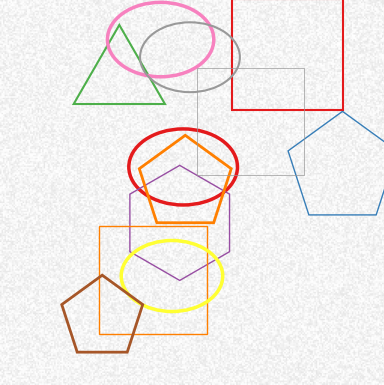[{"shape": "oval", "thickness": 2.5, "radius": 0.71, "center": [0.476, 0.566]}, {"shape": "square", "thickness": 1.5, "radius": 0.72, "center": [0.747, 0.859]}, {"shape": "pentagon", "thickness": 1, "radius": 0.74, "center": [0.89, 0.562]}, {"shape": "triangle", "thickness": 1.5, "radius": 0.68, "center": [0.31, 0.798]}, {"shape": "hexagon", "thickness": 1, "radius": 0.75, "center": [0.467, 0.421]}, {"shape": "pentagon", "thickness": 2, "radius": 0.63, "center": [0.481, 0.523]}, {"shape": "square", "thickness": 1, "radius": 0.7, "center": [0.397, 0.274]}, {"shape": "oval", "thickness": 2.5, "radius": 0.66, "center": [0.447, 0.283]}, {"shape": "pentagon", "thickness": 2, "radius": 0.55, "center": [0.266, 0.175]}, {"shape": "oval", "thickness": 2.5, "radius": 0.69, "center": [0.417, 0.897]}, {"shape": "oval", "thickness": 1.5, "radius": 0.65, "center": [0.493, 0.851]}, {"shape": "square", "thickness": 0.5, "radius": 0.69, "center": [0.651, 0.684]}]